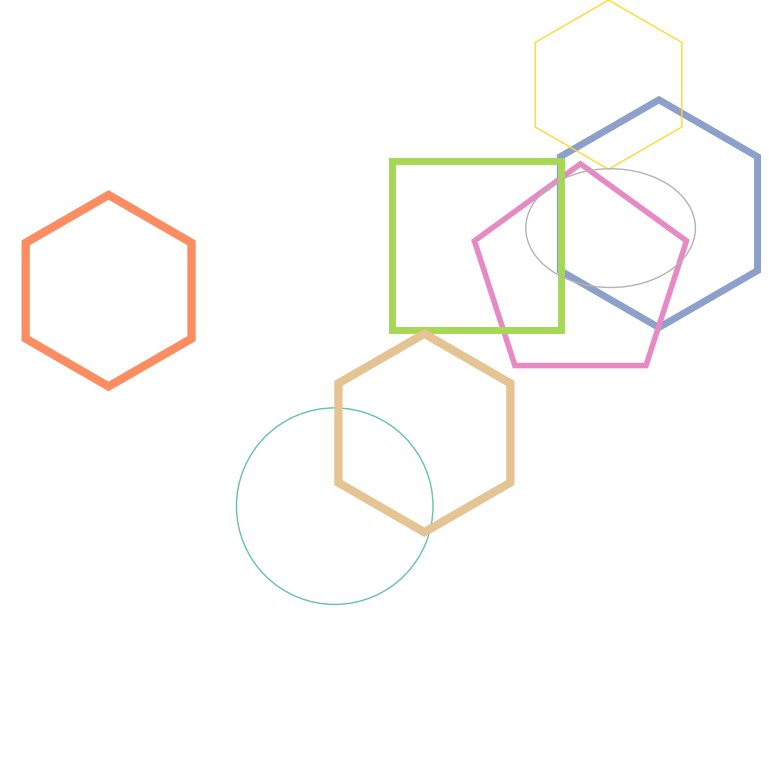[{"shape": "circle", "thickness": 0.5, "radius": 0.64, "center": [0.435, 0.343]}, {"shape": "hexagon", "thickness": 3, "radius": 0.62, "center": [0.141, 0.622]}, {"shape": "hexagon", "thickness": 2.5, "radius": 0.74, "center": [0.856, 0.722]}, {"shape": "pentagon", "thickness": 2, "radius": 0.72, "center": [0.754, 0.642]}, {"shape": "square", "thickness": 2.5, "radius": 0.55, "center": [0.619, 0.681]}, {"shape": "hexagon", "thickness": 0.5, "radius": 0.55, "center": [0.79, 0.89]}, {"shape": "hexagon", "thickness": 3, "radius": 0.64, "center": [0.551, 0.438]}, {"shape": "oval", "thickness": 0.5, "radius": 0.55, "center": [0.793, 0.704]}]